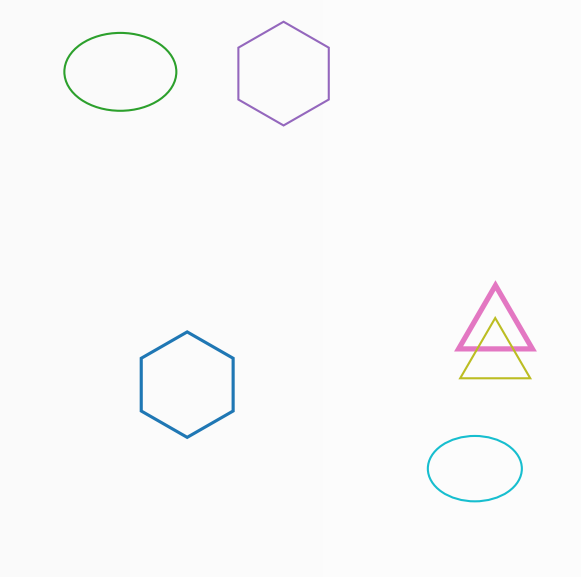[{"shape": "hexagon", "thickness": 1.5, "radius": 0.46, "center": [0.322, 0.333]}, {"shape": "oval", "thickness": 1, "radius": 0.48, "center": [0.207, 0.875]}, {"shape": "hexagon", "thickness": 1, "radius": 0.45, "center": [0.488, 0.872]}, {"shape": "triangle", "thickness": 2.5, "radius": 0.37, "center": [0.852, 0.432]}, {"shape": "triangle", "thickness": 1, "radius": 0.35, "center": [0.852, 0.379]}, {"shape": "oval", "thickness": 1, "radius": 0.4, "center": [0.817, 0.188]}]